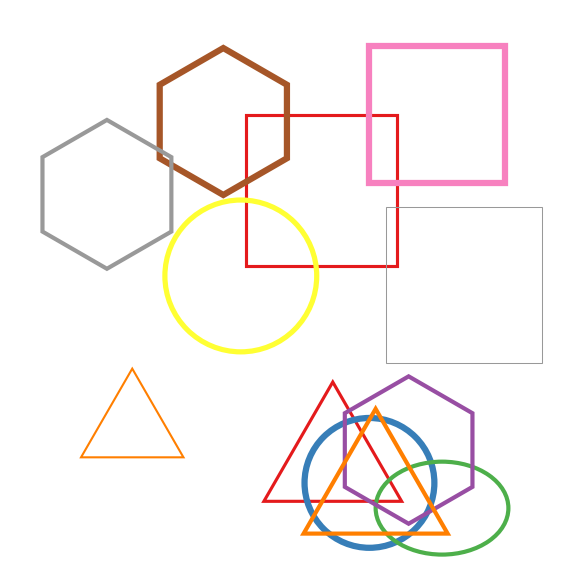[{"shape": "triangle", "thickness": 1.5, "radius": 0.69, "center": [0.576, 0.2]}, {"shape": "square", "thickness": 1.5, "radius": 0.66, "center": [0.557, 0.669]}, {"shape": "circle", "thickness": 3, "radius": 0.56, "center": [0.64, 0.163]}, {"shape": "oval", "thickness": 2, "radius": 0.57, "center": [0.765, 0.119]}, {"shape": "hexagon", "thickness": 2, "radius": 0.64, "center": [0.708, 0.22]}, {"shape": "triangle", "thickness": 2, "radius": 0.72, "center": [0.65, 0.147]}, {"shape": "triangle", "thickness": 1, "radius": 0.51, "center": [0.229, 0.258]}, {"shape": "circle", "thickness": 2.5, "radius": 0.66, "center": [0.417, 0.521]}, {"shape": "hexagon", "thickness": 3, "radius": 0.64, "center": [0.387, 0.789]}, {"shape": "square", "thickness": 3, "radius": 0.59, "center": [0.757, 0.801]}, {"shape": "hexagon", "thickness": 2, "radius": 0.64, "center": [0.185, 0.663]}, {"shape": "square", "thickness": 0.5, "radius": 0.67, "center": [0.803, 0.505]}]